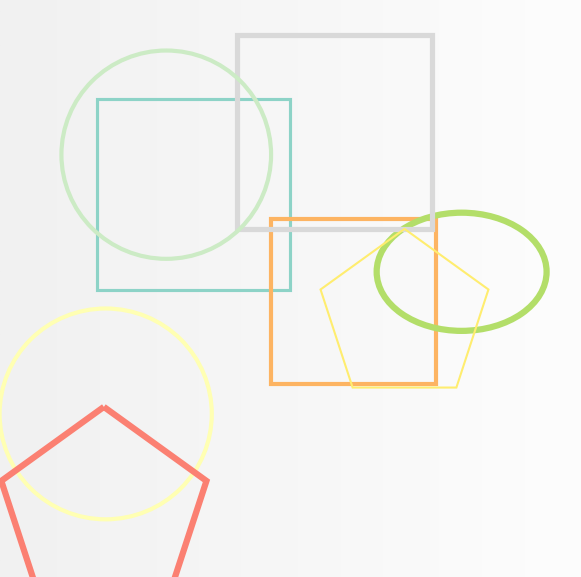[{"shape": "square", "thickness": 1.5, "radius": 0.83, "center": [0.334, 0.662]}, {"shape": "circle", "thickness": 2, "radius": 0.91, "center": [0.182, 0.282]}, {"shape": "pentagon", "thickness": 3, "radius": 0.93, "center": [0.179, 0.109]}, {"shape": "square", "thickness": 2, "radius": 0.71, "center": [0.608, 0.477]}, {"shape": "oval", "thickness": 3, "radius": 0.73, "center": [0.794, 0.529]}, {"shape": "square", "thickness": 2.5, "radius": 0.84, "center": [0.576, 0.771]}, {"shape": "circle", "thickness": 2, "radius": 0.9, "center": [0.286, 0.731]}, {"shape": "pentagon", "thickness": 1, "radius": 0.76, "center": [0.696, 0.451]}]